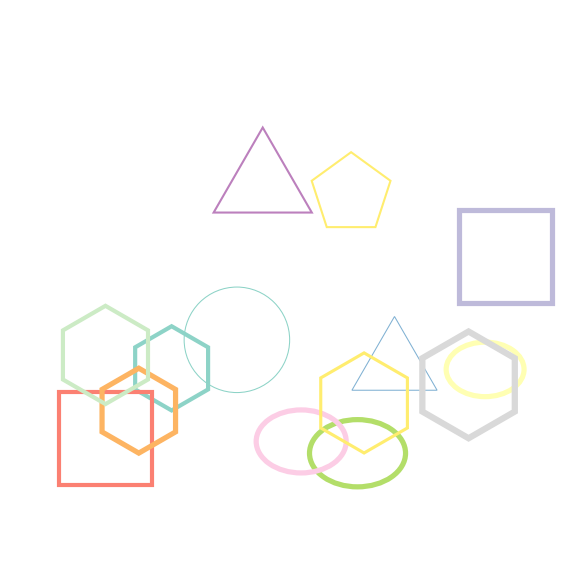[{"shape": "circle", "thickness": 0.5, "radius": 0.46, "center": [0.41, 0.411]}, {"shape": "hexagon", "thickness": 2, "radius": 0.36, "center": [0.297, 0.361]}, {"shape": "oval", "thickness": 2.5, "radius": 0.34, "center": [0.84, 0.359]}, {"shape": "square", "thickness": 2.5, "radius": 0.4, "center": [0.876, 0.554]}, {"shape": "square", "thickness": 2, "radius": 0.4, "center": [0.182, 0.24]}, {"shape": "triangle", "thickness": 0.5, "radius": 0.43, "center": [0.683, 0.366]}, {"shape": "hexagon", "thickness": 2.5, "radius": 0.37, "center": [0.24, 0.288]}, {"shape": "oval", "thickness": 2.5, "radius": 0.42, "center": [0.619, 0.214]}, {"shape": "oval", "thickness": 2.5, "radius": 0.39, "center": [0.522, 0.235]}, {"shape": "hexagon", "thickness": 3, "radius": 0.46, "center": [0.811, 0.333]}, {"shape": "triangle", "thickness": 1, "radius": 0.49, "center": [0.455, 0.68]}, {"shape": "hexagon", "thickness": 2, "radius": 0.43, "center": [0.183, 0.385]}, {"shape": "pentagon", "thickness": 1, "radius": 0.36, "center": [0.608, 0.664]}, {"shape": "hexagon", "thickness": 1.5, "radius": 0.43, "center": [0.63, 0.301]}]